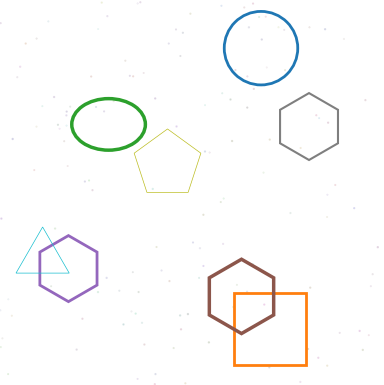[{"shape": "circle", "thickness": 2, "radius": 0.48, "center": [0.678, 0.875]}, {"shape": "square", "thickness": 2, "radius": 0.47, "center": [0.7, 0.146]}, {"shape": "oval", "thickness": 2.5, "radius": 0.48, "center": [0.282, 0.677]}, {"shape": "hexagon", "thickness": 2, "radius": 0.43, "center": [0.178, 0.302]}, {"shape": "hexagon", "thickness": 2.5, "radius": 0.48, "center": [0.627, 0.23]}, {"shape": "hexagon", "thickness": 1.5, "radius": 0.43, "center": [0.803, 0.671]}, {"shape": "pentagon", "thickness": 0.5, "radius": 0.46, "center": [0.435, 0.574]}, {"shape": "triangle", "thickness": 0.5, "radius": 0.4, "center": [0.111, 0.331]}]